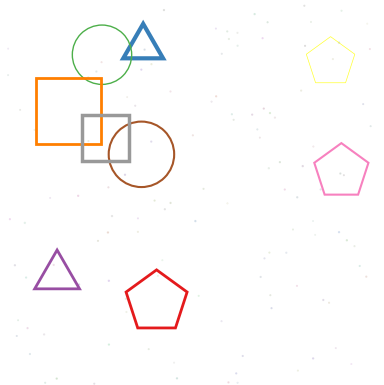[{"shape": "pentagon", "thickness": 2, "radius": 0.42, "center": [0.407, 0.216]}, {"shape": "triangle", "thickness": 3, "radius": 0.3, "center": [0.372, 0.878]}, {"shape": "circle", "thickness": 1, "radius": 0.39, "center": [0.265, 0.858]}, {"shape": "triangle", "thickness": 2, "radius": 0.34, "center": [0.148, 0.283]}, {"shape": "square", "thickness": 2, "radius": 0.43, "center": [0.178, 0.711]}, {"shape": "pentagon", "thickness": 0.5, "radius": 0.33, "center": [0.859, 0.839]}, {"shape": "circle", "thickness": 1.5, "radius": 0.43, "center": [0.367, 0.599]}, {"shape": "pentagon", "thickness": 1.5, "radius": 0.37, "center": [0.887, 0.554]}, {"shape": "square", "thickness": 2.5, "radius": 0.3, "center": [0.274, 0.641]}]